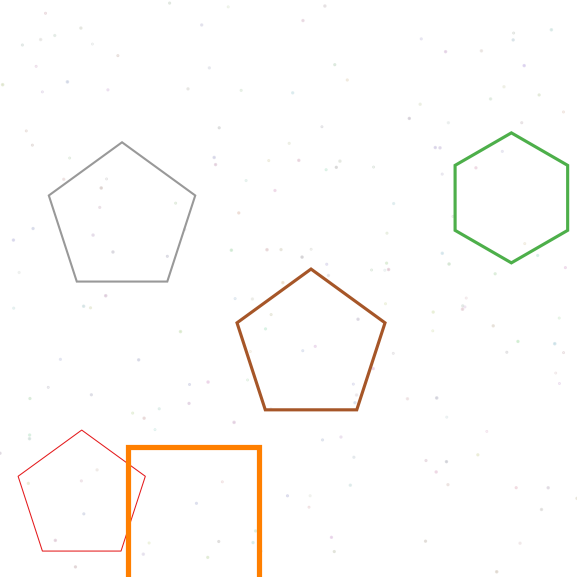[{"shape": "pentagon", "thickness": 0.5, "radius": 0.58, "center": [0.141, 0.139]}, {"shape": "hexagon", "thickness": 1.5, "radius": 0.56, "center": [0.886, 0.657]}, {"shape": "square", "thickness": 2.5, "radius": 0.57, "center": [0.335, 0.111]}, {"shape": "pentagon", "thickness": 1.5, "radius": 0.67, "center": [0.539, 0.398]}, {"shape": "pentagon", "thickness": 1, "radius": 0.67, "center": [0.211, 0.619]}]